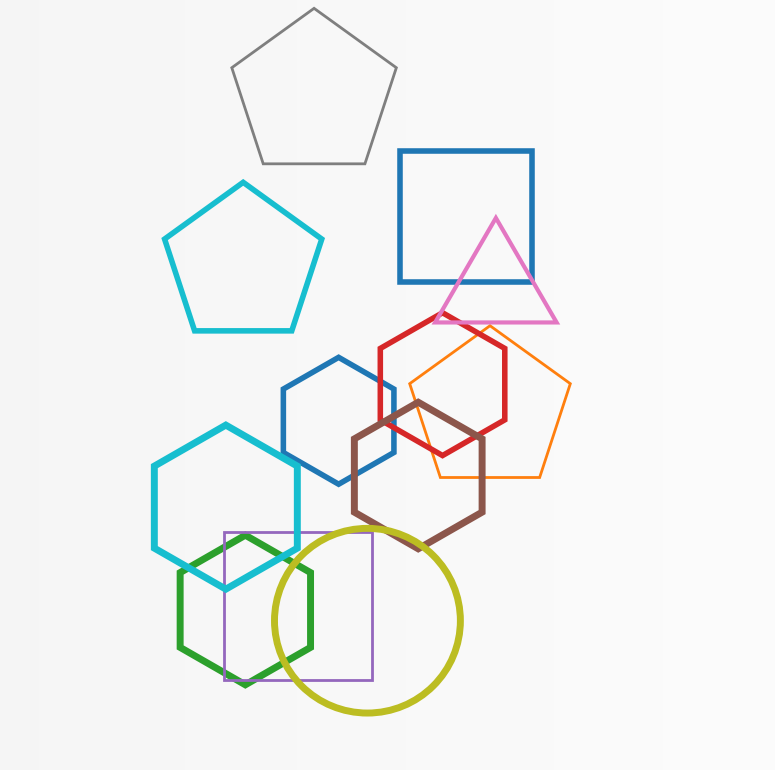[{"shape": "hexagon", "thickness": 2, "radius": 0.41, "center": [0.437, 0.454]}, {"shape": "square", "thickness": 2, "radius": 0.42, "center": [0.601, 0.719]}, {"shape": "pentagon", "thickness": 1, "radius": 0.54, "center": [0.632, 0.468]}, {"shape": "hexagon", "thickness": 2.5, "radius": 0.49, "center": [0.317, 0.208]}, {"shape": "hexagon", "thickness": 2, "radius": 0.46, "center": [0.571, 0.501]}, {"shape": "square", "thickness": 1, "radius": 0.48, "center": [0.385, 0.213]}, {"shape": "hexagon", "thickness": 2.5, "radius": 0.48, "center": [0.54, 0.382]}, {"shape": "triangle", "thickness": 1.5, "radius": 0.45, "center": [0.64, 0.626]}, {"shape": "pentagon", "thickness": 1, "radius": 0.56, "center": [0.405, 0.878]}, {"shape": "circle", "thickness": 2.5, "radius": 0.6, "center": [0.474, 0.194]}, {"shape": "pentagon", "thickness": 2, "radius": 0.53, "center": [0.314, 0.657]}, {"shape": "hexagon", "thickness": 2.5, "radius": 0.53, "center": [0.291, 0.341]}]